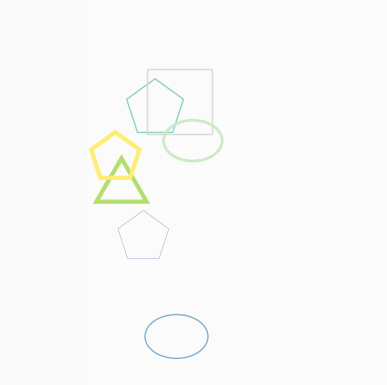[{"shape": "pentagon", "thickness": 1, "radius": 0.39, "center": [0.4, 0.718]}, {"shape": "pentagon", "thickness": 0.5, "radius": 0.35, "center": [0.37, 0.384]}, {"shape": "oval", "thickness": 1, "radius": 0.41, "center": [0.455, 0.126]}, {"shape": "triangle", "thickness": 3, "radius": 0.37, "center": [0.314, 0.514]}, {"shape": "square", "thickness": 1, "radius": 0.42, "center": [0.463, 0.737]}, {"shape": "oval", "thickness": 2, "radius": 0.38, "center": [0.498, 0.635]}, {"shape": "pentagon", "thickness": 3, "radius": 0.33, "center": [0.298, 0.591]}]